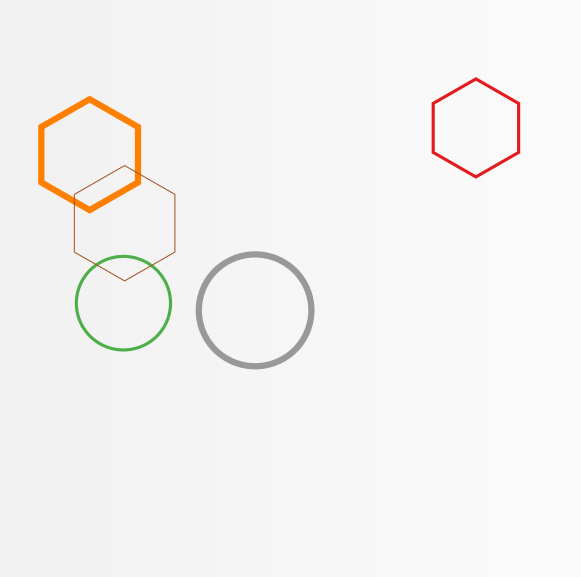[{"shape": "hexagon", "thickness": 1.5, "radius": 0.42, "center": [0.819, 0.778]}, {"shape": "circle", "thickness": 1.5, "radius": 0.41, "center": [0.212, 0.474]}, {"shape": "hexagon", "thickness": 3, "radius": 0.48, "center": [0.154, 0.731]}, {"shape": "hexagon", "thickness": 0.5, "radius": 0.5, "center": [0.214, 0.613]}, {"shape": "circle", "thickness": 3, "radius": 0.48, "center": [0.439, 0.462]}]